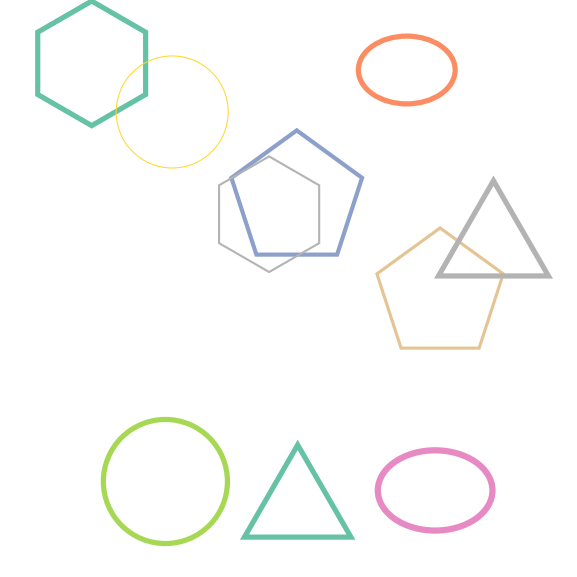[{"shape": "hexagon", "thickness": 2.5, "radius": 0.54, "center": [0.159, 0.889]}, {"shape": "triangle", "thickness": 2.5, "radius": 0.53, "center": [0.515, 0.122]}, {"shape": "oval", "thickness": 2.5, "radius": 0.42, "center": [0.704, 0.878]}, {"shape": "pentagon", "thickness": 2, "radius": 0.59, "center": [0.514, 0.654]}, {"shape": "oval", "thickness": 3, "radius": 0.5, "center": [0.754, 0.15]}, {"shape": "circle", "thickness": 2.5, "radius": 0.54, "center": [0.286, 0.165]}, {"shape": "circle", "thickness": 0.5, "radius": 0.49, "center": [0.298, 0.805]}, {"shape": "pentagon", "thickness": 1.5, "radius": 0.57, "center": [0.762, 0.489]}, {"shape": "triangle", "thickness": 2.5, "radius": 0.55, "center": [0.855, 0.576]}, {"shape": "hexagon", "thickness": 1, "radius": 0.5, "center": [0.466, 0.628]}]